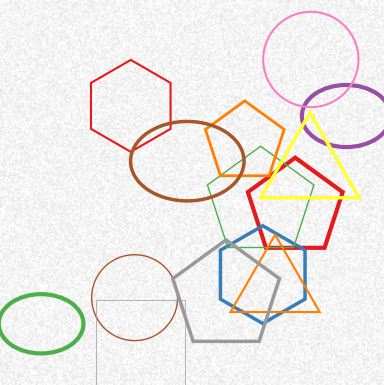[{"shape": "hexagon", "thickness": 1.5, "radius": 0.6, "center": [0.34, 0.725]}, {"shape": "pentagon", "thickness": 3, "radius": 0.65, "center": [0.767, 0.461]}, {"shape": "hexagon", "thickness": 2.5, "radius": 0.63, "center": [0.682, 0.287]}, {"shape": "oval", "thickness": 3, "radius": 0.55, "center": [0.107, 0.159]}, {"shape": "pentagon", "thickness": 1, "radius": 0.73, "center": [0.677, 0.475]}, {"shape": "oval", "thickness": 3, "radius": 0.58, "center": [0.899, 0.699]}, {"shape": "triangle", "thickness": 1.5, "radius": 0.67, "center": [0.715, 0.256]}, {"shape": "pentagon", "thickness": 2, "radius": 0.54, "center": [0.636, 0.631]}, {"shape": "triangle", "thickness": 2.5, "radius": 0.74, "center": [0.805, 0.56]}, {"shape": "oval", "thickness": 2.5, "radius": 0.74, "center": [0.487, 0.581]}, {"shape": "circle", "thickness": 1, "radius": 0.56, "center": [0.35, 0.227]}, {"shape": "circle", "thickness": 1.5, "radius": 0.62, "center": [0.807, 0.846]}, {"shape": "square", "thickness": 0.5, "radius": 0.58, "center": [0.365, 0.106]}, {"shape": "pentagon", "thickness": 2.5, "radius": 0.73, "center": [0.587, 0.231]}]